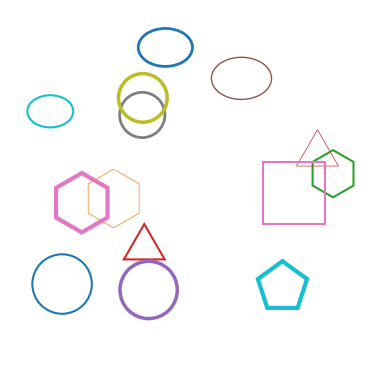[{"shape": "circle", "thickness": 1.5, "radius": 0.39, "center": [0.161, 0.262]}, {"shape": "oval", "thickness": 2, "radius": 0.35, "center": [0.429, 0.877]}, {"shape": "hexagon", "thickness": 0.5, "radius": 0.38, "center": [0.295, 0.484]}, {"shape": "hexagon", "thickness": 1.5, "radius": 0.31, "center": [0.865, 0.549]}, {"shape": "triangle", "thickness": 1.5, "radius": 0.31, "center": [0.375, 0.357]}, {"shape": "triangle", "thickness": 0.5, "radius": 0.31, "center": [0.825, 0.6]}, {"shape": "circle", "thickness": 2.5, "radius": 0.37, "center": [0.386, 0.247]}, {"shape": "oval", "thickness": 1, "radius": 0.39, "center": [0.627, 0.796]}, {"shape": "hexagon", "thickness": 3, "radius": 0.39, "center": [0.212, 0.474]}, {"shape": "square", "thickness": 1.5, "radius": 0.4, "center": [0.764, 0.498]}, {"shape": "circle", "thickness": 2, "radius": 0.29, "center": [0.369, 0.701]}, {"shape": "circle", "thickness": 2.5, "radius": 0.32, "center": [0.371, 0.746]}, {"shape": "pentagon", "thickness": 3, "radius": 0.34, "center": [0.734, 0.255]}, {"shape": "oval", "thickness": 1.5, "radius": 0.3, "center": [0.131, 0.711]}]